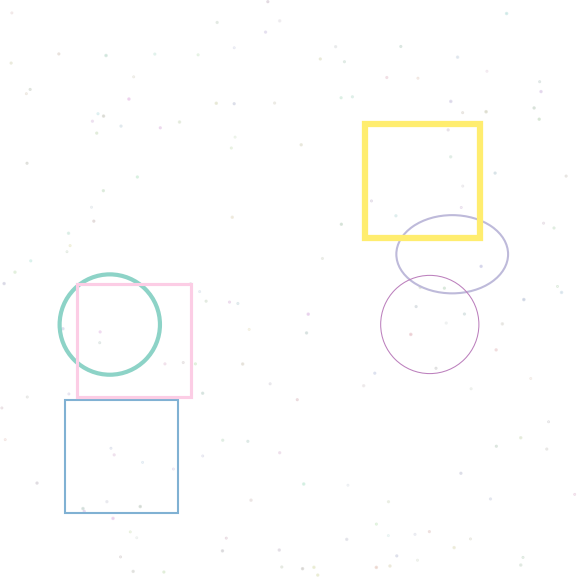[{"shape": "circle", "thickness": 2, "radius": 0.43, "center": [0.19, 0.437]}, {"shape": "oval", "thickness": 1, "radius": 0.48, "center": [0.783, 0.559]}, {"shape": "square", "thickness": 1, "radius": 0.49, "center": [0.21, 0.209]}, {"shape": "square", "thickness": 1.5, "radius": 0.49, "center": [0.232, 0.41]}, {"shape": "circle", "thickness": 0.5, "radius": 0.43, "center": [0.744, 0.437]}, {"shape": "square", "thickness": 3, "radius": 0.5, "center": [0.732, 0.685]}]